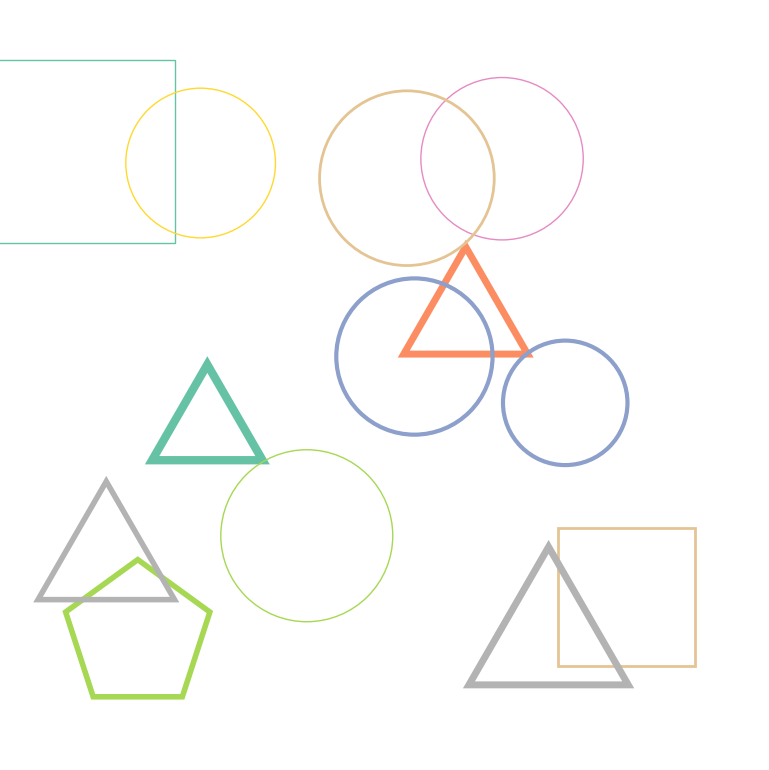[{"shape": "triangle", "thickness": 3, "radius": 0.41, "center": [0.269, 0.444]}, {"shape": "square", "thickness": 0.5, "radius": 0.59, "center": [0.109, 0.803]}, {"shape": "triangle", "thickness": 2.5, "radius": 0.46, "center": [0.605, 0.587]}, {"shape": "circle", "thickness": 1.5, "radius": 0.4, "center": [0.734, 0.477]}, {"shape": "circle", "thickness": 1.5, "radius": 0.51, "center": [0.538, 0.537]}, {"shape": "circle", "thickness": 0.5, "radius": 0.53, "center": [0.652, 0.794]}, {"shape": "pentagon", "thickness": 2, "radius": 0.49, "center": [0.179, 0.175]}, {"shape": "circle", "thickness": 0.5, "radius": 0.56, "center": [0.398, 0.304]}, {"shape": "circle", "thickness": 0.5, "radius": 0.49, "center": [0.261, 0.788]}, {"shape": "square", "thickness": 1, "radius": 0.45, "center": [0.813, 0.224]}, {"shape": "circle", "thickness": 1, "radius": 0.57, "center": [0.528, 0.769]}, {"shape": "triangle", "thickness": 2, "radius": 0.51, "center": [0.138, 0.272]}, {"shape": "triangle", "thickness": 2.5, "radius": 0.6, "center": [0.712, 0.17]}]